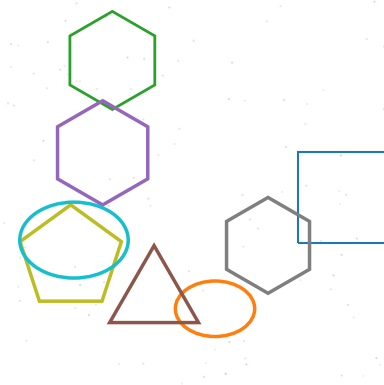[{"shape": "square", "thickness": 1.5, "radius": 0.59, "center": [0.891, 0.487]}, {"shape": "oval", "thickness": 2.5, "radius": 0.51, "center": [0.558, 0.198]}, {"shape": "hexagon", "thickness": 2, "radius": 0.64, "center": [0.292, 0.843]}, {"shape": "hexagon", "thickness": 2.5, "radius": 0.68, "center": [0.267, 0.603]}, {"shape": "triangle", "thickness": 2.5, "radius": 0.67, "center": [0.4, 0.229]}, {"shape": "hexagon", "thickness": 2.5, "radius": 0.62, "center": [0.696, 0.363]}, {"shape": "pentagon", "thickness": 2.5, "radius": 0.69, "center": [0.184, 0.33]}, {"shape": "oval", "thickness": 2.5, "radius": 0.7, "center": [0.192, 0.376]}]